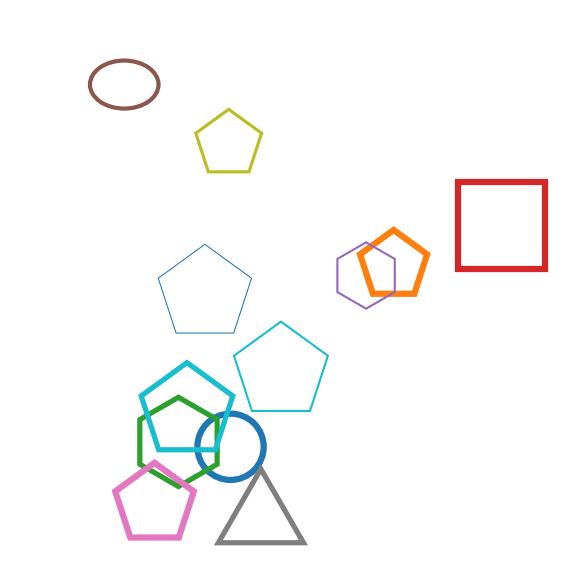[{"shape": "pentagon", "thickness": 0.5, "radius": 0.42, "center": [0.355, 0.491]}, {"shape": "circle", "thickness": 3, "radius": 0.29, "center": [0.399, 0.225]}, {"shape": "pentagon", "thickness": 3, "radius": 0.31, "center": [0.682, 0.54]}, {"shape": "hexagon", "thickness": 2.5, "radius": 0.39, "center": [0.309, 0.234]}, {"shape": "square", "thickness": 3, "radius": 0.38, "center": [0.868, 0.608]}, {"shape": "hexagon", "thickness": 1, "radius": 0.29, "center": [0.634, 0.522]}, {"shape": "oval", "thickness": 2, "radius": 0.3, "center": [0.215, 0.853]}, {"shape": "pentagon", "thickness": 3, "radius": 0.36, "center": [0.268, 0.126]}, {"shape": "triangle", "thickness": 2.5, "radius": 0.43, "center": [0.452, 0.102]}, {"shape": "pentagon", "thickness": 1.5, "radius": 0.3, "center": [0.396, 0.75]}, {"shape": "pentagon", "thickness": 1, "radius": 0.43, "center": [0.486, 0.357]}, {"shape": "pentagon", "thickness": 2.5, "radius": 0.42, "center": [0.324, 0.288]}]